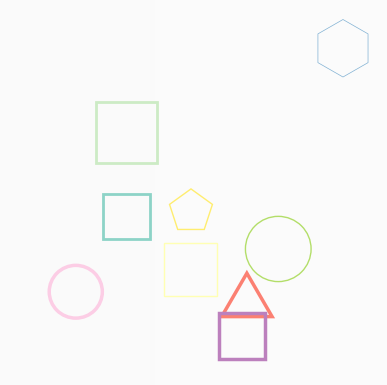[{"shape": "square", "thickness": 2, "radius": 0.3, "center": [0.326, 0.438]}, {"shape": "square", "thickness": 1, "radius": 0.35, "center": [0.492, 0.299]}, {"shape": "triangle", "thickness": 2.5, "radius": 0.38, "center": [0.637, 0.215]}, {"shape": "hexagon", "thickness": 0.5, "radius": 0.37, "center": [0.885, 0.875]}, {"shape": "circle", "thickness": 1, "radius": 0.42, "center": [0.718, 0.353]}, {"shape": "circle", "thickness": 2.5, "radius": 0.34, "center": [0.196, 0.242]}, {"shape": "square", "thickness": 2.5, "radius": 0.3, "center": [0.625, 0.127]}, {"shape": "square", "thickness": 2, "radius": 0.4, "center": [0.327, 0.657]}, {"shape": "pentagon", "thickness": 1, "radius": 0.29, "center": [0.493, 0.451]}]